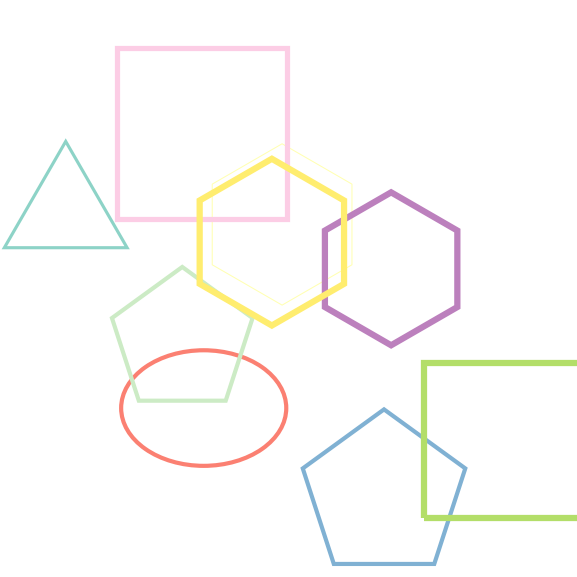[{"shape": "triangle", "thickness": 1.5, "radius": 0.61, "center": [0.114, 0.632]}, {"shape": "hexagon", "thickness": 0.5, "radius": 0.7, "center": [0.488, 0.61]}, {"shape": "oval", "thickness": 2, "radius": 0.71, "center": [0.353, 0.293]}, {"shape": "pentagon", "thickness": 2, "radius": 0.74, "center": [0.665, 0.142]}, {"shape": "square", "thickness": 3, "radius": 0.67, "center": [0.869, 0.236]}, {"shape": "square", "thickness": 2.5, "radius": 0.74, "center": [0.35, 0.768]}, {"shape": "hexagon", "thickness": 3, "radius": 0.66, "center": [0.677, 0.534]}, {"shape": "pentagon", "thickness": 2, "radius": 0.64, "center": [0.316, 0.409]}, {"shape": "hexagon", "thickness": 3, "radius": 0.72, "center": [0.471, 0.58]}]